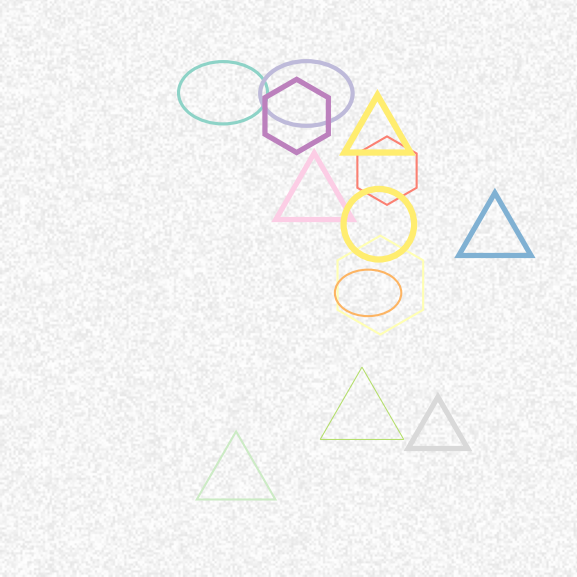[{"shape": "oval", "thickness": 1.5, "radius": 0.39, "center": [0.386, 0.839]}, {"shape": "hexagon", "thickness": 1, "radius": 0.43, "center": [0.659, 0.505]}, {"shape": "oval", "thickness": 2, "radius": 0.4, "center": [0.531, 0.837]}, {"shape": "hexagon", "thickness": 1, "radius": 0.3, "center": [0.67, 0.704]}, {"shape": "triangle", "thickness": 2.5, "radius": 0.36, "center": [0.857, 0.593]}, {"shape": "oval", "thickness": 1, "radius": 0.29, "center": [0.637, 0.492]}, {"shape": "triangle", "thickness": 0.5, "radius": 0.42, "center": [0.627, 0.28]}, {"shape": "triangle", "thickness": 2.5, "radius": 0.38, "center": [0.544, 0.657]}, {"shape": "triangle", "thickness": 2.5, "radius": 0.3, "center": [0.758, 0.252]}, {"shape": "hexagon", "thickness": 2.5, "radius": 0.32, "center": [0.514, 0.798]}, {"shape": "triangle", "thickness": 1, "radius": 0.39, "center": [0.409, 0.174]}, {"shape": "circle", "thickness": 3, "radius": 0.31, "center": [0.656, 0.611]}, {"shape": "triangle", "thickness": 3, "radius": 0.33, "center": [0.654, 0.768]}]